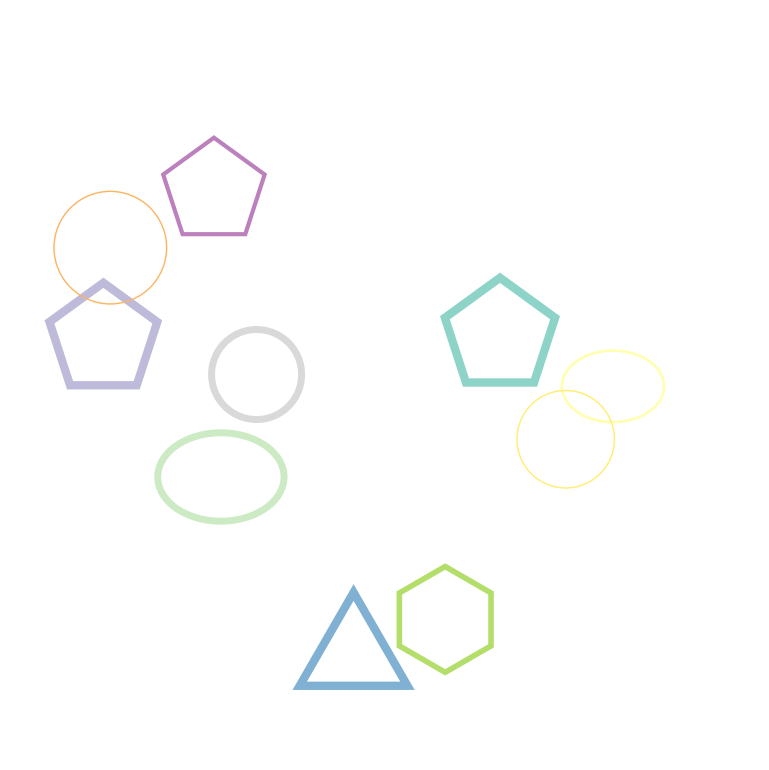[{"shape": "pentagon", "thickness": 3, "radius": 0.38, "center": [0.649, 0.564]}, {"shape": "oval", "thickness": 1, "radius": 0.33, "center": [0.796, 0.498]}, {"shape": "pentagon", "thickness": 3, "radius": 0.37, "center": [0.134, 0.559]}, {"shape": "triangle", "thickness": 3, "radius": 0.4, "center": [0.459, 0.15]}, {"shape": "circle", "thickness": 0.5, "radius": 0.37, "center": [0.143, 0.678]}, {"shape": "hexagon", "thickness": 2, "radius": 0.34, "center": [0.578, 0.196]}, {"shape": "circle", "thickness": 2.5, "radius": 0.29, "center": [0.333, 0.514]}, {"shape": "pentagon", "thickness": 1.5, "radius": 0.35, "center": [0.278, 0.752]}, {"shape": "oval", "thickness": 2.5, "radius": 0.41, "center": [0.287, 0.381]}, {"shape": "circle", "thickness": 0.5, "radius": 0.32, "center": [0.735, 0.43]}]